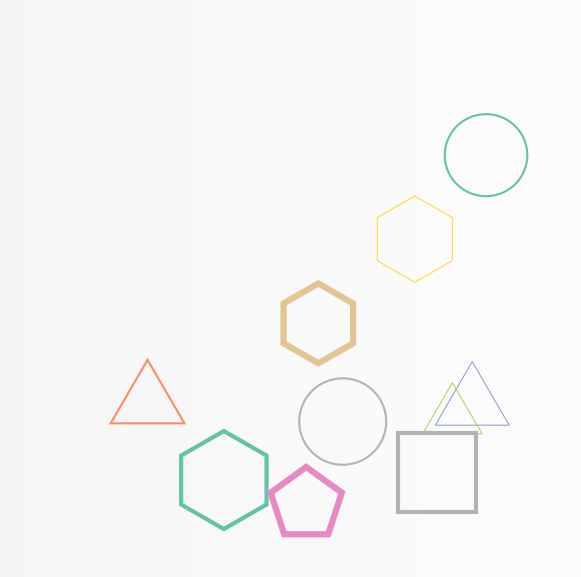[{"shape": "hexagon", "thickness": 2, "radius": 0.42, "center": [0.385, 0.168]}, {"shape": "circle", "thickness": 1, "radius": 0.36, "center": [0.836, 0.73]}, {"shape": "triangle", "thickness": 1, "radius": 0.37, "center": [0.254, 0.303]}, {"shape": "triangle", "thickness": 0.5, "radius": 0.37, "center": [0.812, 0.3]}, {"shape": "pentagon", "thickness": 3, "radius": 0.32, "center": [0.527, 0.126]}, {"shape": "triangle", "thickness": 0.5, "radius": 0.3, "center": [0.778, 0.277]}, {"shape": "hexagon", "thickness": 0.5, "radius": 0.37, "center": [0.714, 0.585]}, {"shape": "hexagon", "thickness": 3, "radius": 0.35, "center": [0.548, 0.439]}, {"shape": "circle", "thickness": 1, "radius": 0.37, "center": [0.59, 0.269]}, {"shape": "square", "thickness": 2, "radius": 0.34, "center": [0.752, 0.181]}]